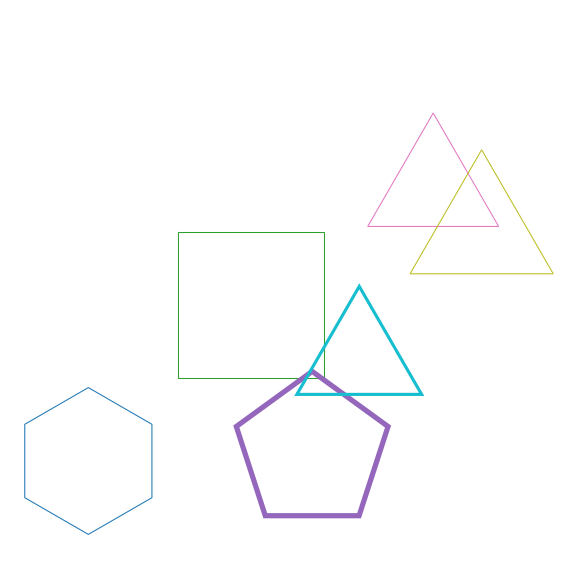[{"shape": "hexagon", "thickness": 0.5, "radius": 0.64, "center": [0.153, 0.201]}, {"shape": "square", "thickness": 0.5, "radius": 0.63, "center": [0.434, 0.472]}, {"shape": "pentagon", "thickness": 2.5, "radius": 0.69, "center": [0.541, 0.218]}, {"shape": "triangle", "thickness": 0.5, "radius": 0.65, "center": [0.75, 0.672]}, {"shape": "triangle", "thickness": 0.5, "radius": 0.72, "center": [0.834, 0.597]}, {"shape": "triangle", "thickness": 1.5, "radius": 0.62, "center": [0.622, 0.379]}]